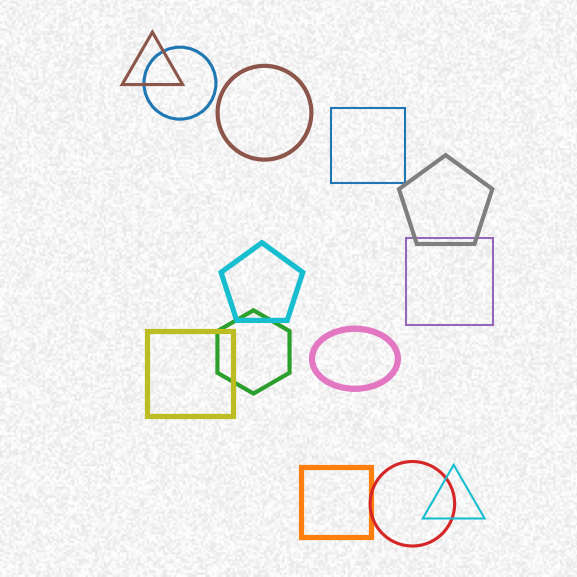[{"shape": "square", "thickness": 1, "radius": 0.32, "center": [0.637, 0.747]}, {"shape": "circle", "thickness": 1.5, "radius": 0.31, "center": [0.312, 0.855]}, {"shape": "square", "thickness": 2.5, "radius": 0.3, "center": [0.581, 0.13]}, {"shape": "hexagon", "thickness": 2, "radius": 0.36, "center": [0.439, 0.39]}, {"shape": "circle", "thickness": 1.5, "radius": 0.37, "center": [0.714, 0.127]}, {"shape": "square", "thickness": 1, "radius": 0.37, "center": [0.778, 0.511]}, {"shape": "triangle", "thickness": 1.5, "radius": 0.3, "center": [0.264, 0.883]}, {"shape": "circle", "thickness": 2, "radius": 0.41, "center": [0.458, 0.804]}, {"shape": "oval", "thickness": 3, "radius": 0.37, "center": [0.615, 0.378]}, {"shape": "pentagon", "thickness": 2, "radius": 0.43, "center": [0.772, 0.645]}, {"shape": "square", "thickness": 2.5, "radius": 0.37, "center": [0.329, 0.352]}, {"shape": "pentagon", "thickness": 2.5, "radius": 0.37, "center": [0.454, 0.505]}, {"shape": "triangle", "thickness": 1, "radius": 0.31, "center": [0.786, 0.132]}]